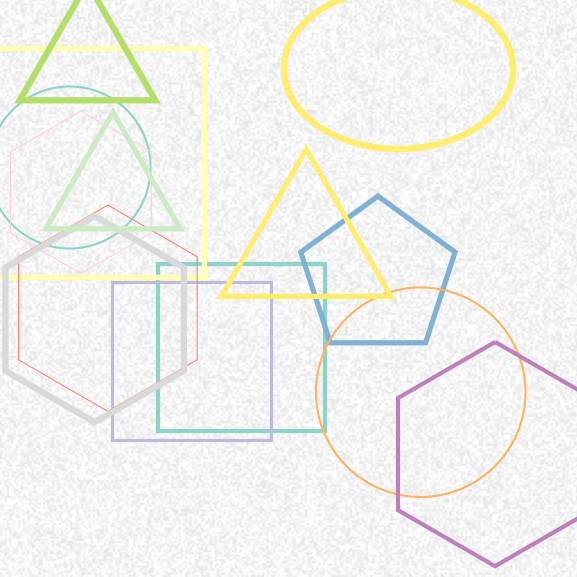[{"shape": "circle", "thickness": 1, "radius": 0.7, "center": [0.121, 0.709]}, {"shape": "square", "thickness": 2, "radius": 0.73, "center": [0.418, 0.397]}, {"shape": "square", "thickness": 2.5, "radius": 0.99, "center": [0.154, 0.718]}, {"shape": "square", "thickness": 1.5, "radius": 0.69, "center": [0.331, 0.374]}, {"shape": "hexagon", "thickness": 0.5, "radius": 0.89, "center": [0.187, 0.465]}, {"shape": "pentagon", "thickness": 2.5, "radius": 0.7, "center": [0.654, 0.519]}, {"shape": "circle", "thickness": 1, "radius": 0.91, "center": [0.729, 0.32]}, {"shape": "triangle", "thickness": 3, "radius": 0.68, "center": [0.151, 0.893]}, {"shape": "hexagon", "thickness": 0.5, "radius": 0.7, "center": [0.14, 0.666]}, {"shape": "hexagon", "thickness": 3, "radius": 0.89, "center": [0.164, 0.446]}, {"shape": "hexagon", "thickness": 2, "radius": 0.97, "center": [0.857, 0.213]}, {"shape": "triangle", "thickness": 2.5, "radius": 0.67, "center": [0.196, 0.67]}, {"shape": "triangle", "thickness": 2.5, "radius": 0.85, "center": [0.53, 0.571]}, {"shape": "oval", "thickness": 3, "radius": 0.99, "center": [0.69, 0.88]}]